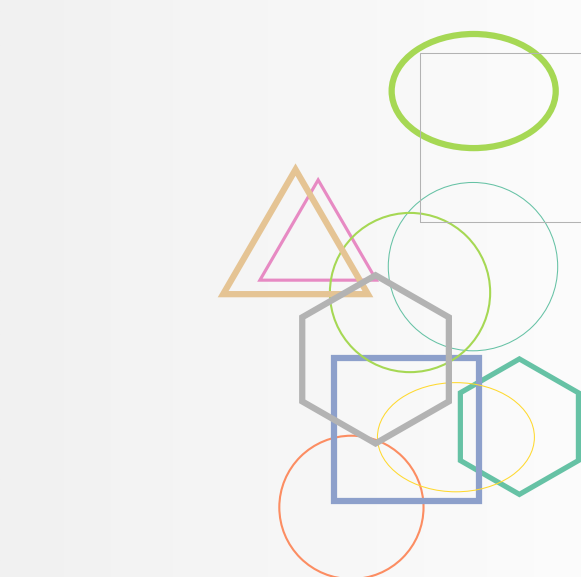[{"shape": "hexagon", "thickness": 2.5, "radius": 0.59, "center": [0.894, 0.26]}, {"shape": "circle", "thickness": 0.5, "radius": 0.73, "center": [0.814, 0.537]}, {"shape": "circle", "thickness": 1, "radius": 0.62, "center": [0.605, 0.121]}, {"shape": "square", "thickness": 3, "radius": 0.62, "center": [0.7, 0.255]}, {"shape": "triangle", "thickness": 1.5, "radius": 0.58, "center": [0.547, 0.572]}, {"shape": "oval", "thickness": 3, "radius": 0.71, "center": [0.815, 0.841]}, {"shape": "circle", "thickness": 1, "radius": 0.69, "center": [0.705, 0.493]}, {"shape": "oval", "thickness": 0.5, "radius": 0.68, "center": [0.784, 0.242]}, {"shape": "triangle", "thickness": 3, "radius": 0.72, "center": [0.508, 0.562]}, {"shape": "square", "thickness": 0.5, "radius": 0.73, "center": [0.868, 0.761]}, {"shape": "hexagon", "thickness": 3, "radius": 0.73, "center": [0.646, 0.377]}]